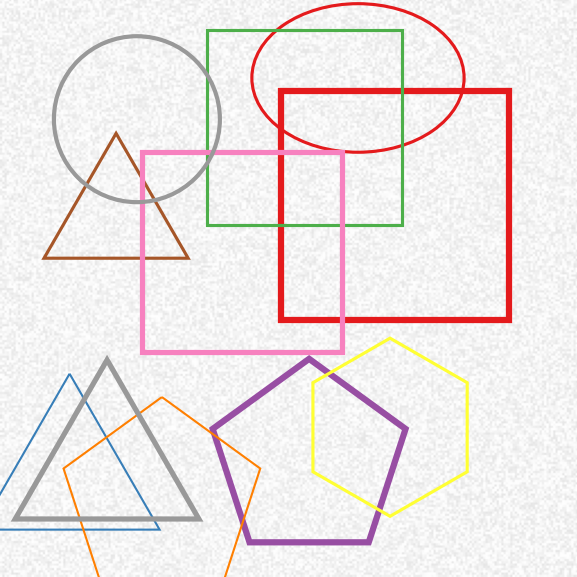[{"shape": "square", "thickness": 3, "radius": 0.99, "center": [0.684, 0.644]}, {"shape": "oval", "thickness": 1.5, "radius": 0.92, "center": [0.62, 0.864]}, {"shape": "triangle", "thickness": 1, "radius": 0.9, "center": [0.121, 0.172]}, {"shape": "square", "thickness": 1.5, "radius": 0.85, "center": [0.527, 0.779]}, {"shape": "pentagon", "thickness": 3, "radius": 0.88, "center": [0.535, 0.202]}, {"shape": "pentagon", "thickness": 1, "radius": 0.9, "center": [0.28, 0.133]}, {"shape": "hexagon", "thickness": 1.5, "radius": 0.77, "center": [0.675, 0.259]}, {"shape": "triangle", "thickness": 1.5, "radius": 0.72, "center": [0.201, 0.624]}, {"shape": "square", "thickness": 2.5, "radius": 0.87, "center": [0.419, 0.563]}, {"shape": "circle", "thickness": 2, "radius": 0.72, "center": [0.237, 0.793]}, {"shape": "triangle", "thickness": 2.5, "radius": 0.92, "center": [0.185, 0.192]}]